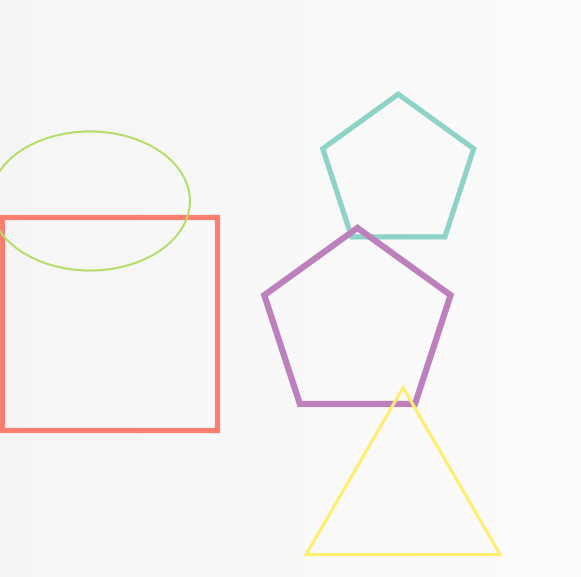[{"shape": "pentagon", "thickness": 2.5, "radius": 0.68, "center": [0.685, 0.699]}, {"shape": "square", "thickness": 2.5, "radius": 0.92, "center": [0.188, 0.439]}, {"shape": "oval", "thickness": 1, "radius": 0.86, "center": [0.155, 0.651]}, {"shape": "pentagon", "thickness": 3, "radius": 0.84, "center": [0.615, 0.436]}, {"shape": "triangle", "thickness": 1.5, "radius": 0.96, "center": [0.694, 0.135]}]